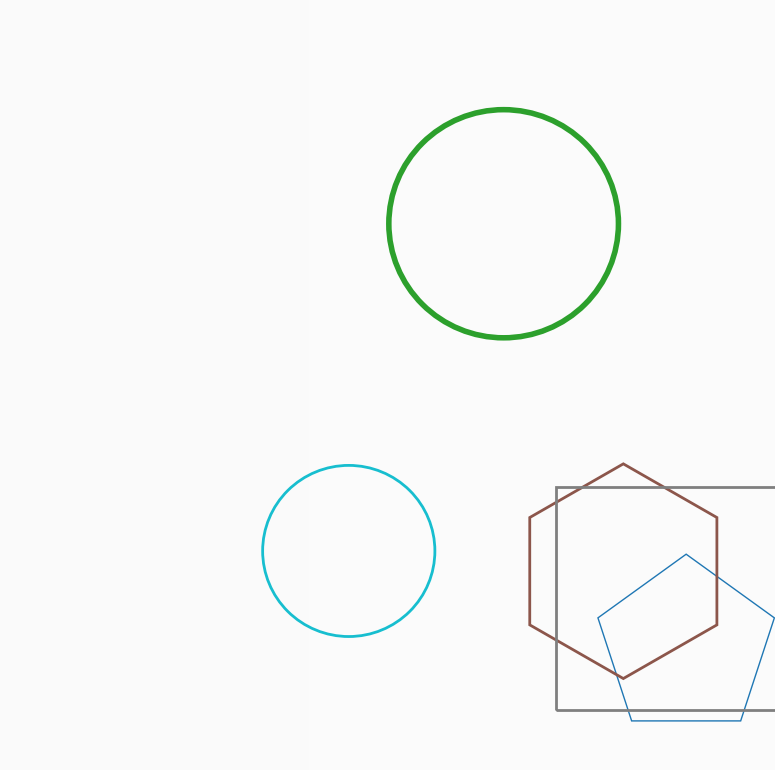[{"shape": "pentagon", "thickness": 0.5, "radius": 0.6, "center": [0.885, 0.161]}, {"shape": "circle", "thickness": 2, "radius": 0.74, "center": [0.65, 0.709]}, {"shape": "hexagon", "thickness": 1, "radius": 0.7, "center": [0.804, 0.258]}, {"shape": "square", "thickness": 1, "radius": 0.72, "center": [0.861, 0.223]}, {"shape": "circle", "thickness": 1, "radius": 0.56, "center": [0.45, 0.284]}]